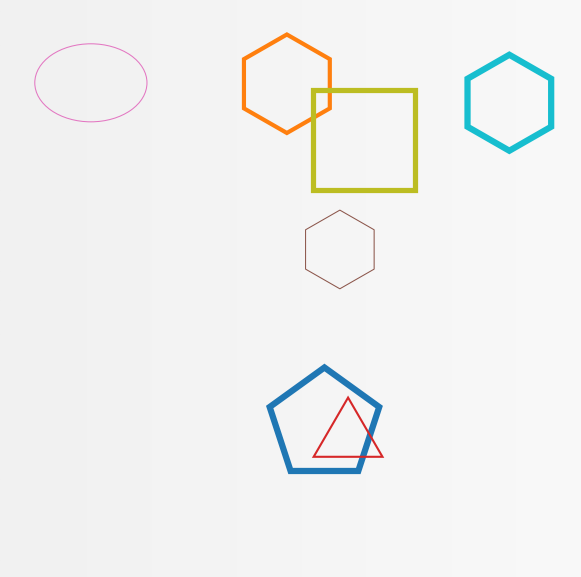[{"shape": "pentagon", "thickness": 3, "radius": 0.5, "center": [0.558, 0.264]}, {"shape": "hexagon", "thickness": 2, "radius": 0.43, "center": [0.494, 0.854]}, {"shape": "triangle", "thickness": 1, "radius": 0.34, "center": [0.599, 0.242]}, {"shape": "hexagon", "thickness": 0.5, "radius": 0.34, "center": [0.585, 0.567]}, {"shape": "oval", "thickness": 0.5, "radius": 0.48, "center": [0.156, 0.856]}, {"shape": "square", "thickness": 2.5, "radius": 0.44, "center": [0.626, 0.757]}, {"shape": "hexagon", "thickness": 3, "radius": 0.42, "center": [0.876, 0.821]}]